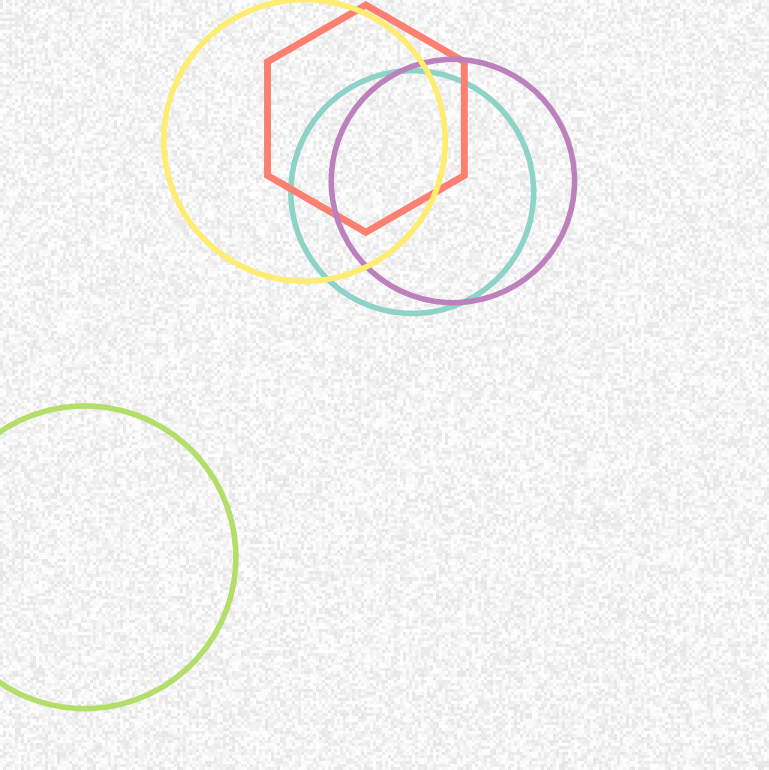[{"shape": "circle", "thickness": 2, "radius": 0.79, "center": [0.535, 0.751]}, {"shape": "hexagon", "thickness": 2.5, "radius": 0.74, "center": [0.475, 0.846]}, {"shape": "circle", "thickness": 2, "radius": 0.98, "center": [0.11, 0.276]}, {"shape": "circle", "thickness": 2, "radius": 0.79, "center": [0.588, 0.765]}, {"shape": "circle", "thickness": 2, "radius": 0.91, "center": [0.396, 0.818]}]